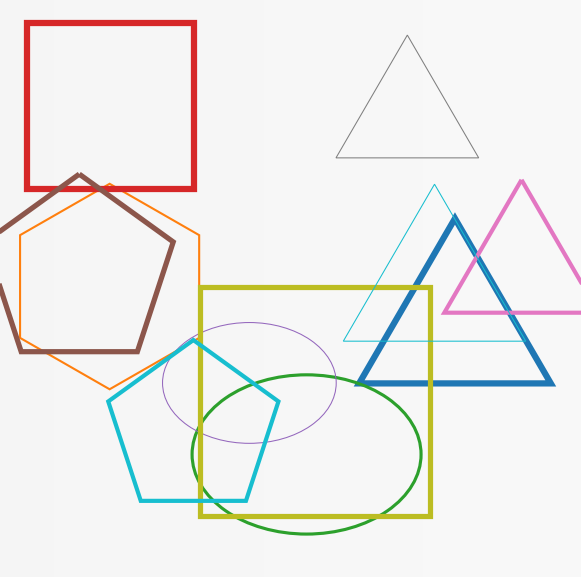[{"shape": "triangle", "thickness": 3, "radius": 0.95, "center": [0.783, 0.43]}, {"shape": "hexagon", "thickness": 1, "radius": 0.89, "center": [0.189, 0.503]}, {"shape": "oval", "thickness": 1.5, "radius": 0.98, "center": [0.527, 0.212]}, {"shape": "square", "thickness": 3, "radius": 0.72, "center": [0.19, 0.816]}, {"shape": "oval", "thickness": 0.5, "radius": 0.75, "center": [0.429, 0.336]}, {"shape": "pentagon", "thickness": 2.5, "radius": 0.85, "center": [0.136, 0.528]}, {"shape": "triangle", "thickness": 2, "radius": 0.77, "center": [0.897, 0.534]}, {"shape": "triangle", "thickness": 0.5, "radius": 0.71, "center": [0.701, 0.797]}, {"shape": "square", "thickness": 2.5, "radius": 0.99, "center": [0.541, 0.304]}, {"shape": "triangle", "thickness": 0.5, "radius": 0.91, "center": [0.748, 0.499]}, {"shape": "pentagon", "thickness": 2, "radius": 0.77, "center": [0.333, 0.256]}]